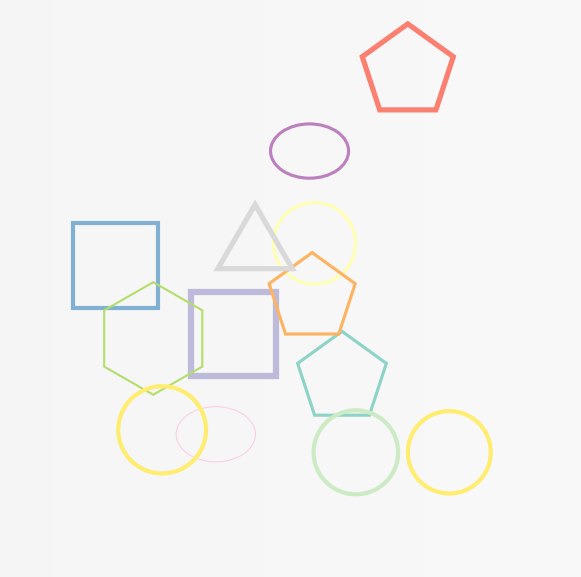[{"shape": "pentagon", "thickness": 1.5, "radius": 0.4, "center": [0.588, 0.345]}, {"shape": "circle", "thickness": 1.5, "radius": 0.35, "center": [0.541, 0.578]}, {"shape": "square", "thickness": 3, "radius": 0.36, "center": [0.402, 0.421]}, {"shape": "pentagon", "thickness": 2.5, "radius": 0.41, "center": [0.702, 0.875]}, {"shape": "square", "thickness": 2, "radius": 0.37, "center": [0.199, 0.54]}, {"shape": "pentagon", "thickness": 1.5, "radius": 0.39, "center": [0.537, 0.484]}, {"shape": "hexagon", "thickness": 1, "radius": 0.49, "center": [0.264, 0.413]}, {"shape": "oval", "thickness": 0.5, "radius": 0.34, "center": [0.371, 0.247]}, {"shape": "triangle", "thickness": 2.5, "radius": 0.37, "center": [0.439, 0.571]}, {"shape": "oval", "thickness": 1.5, "radius": 0.34, "center": [0.533, 0.738]}, {"shape": "circle", "thickness": 2, "radius": 0.36, "center": [0.612, 0.216]}, {"shape": "circle", "thickness": 2, "radius": 0.38, "center": [0.279, 0.255]}, {"shape": "circle", "thickness": 2, "radius": 0.36, "center": [0.773, 0.216]}]